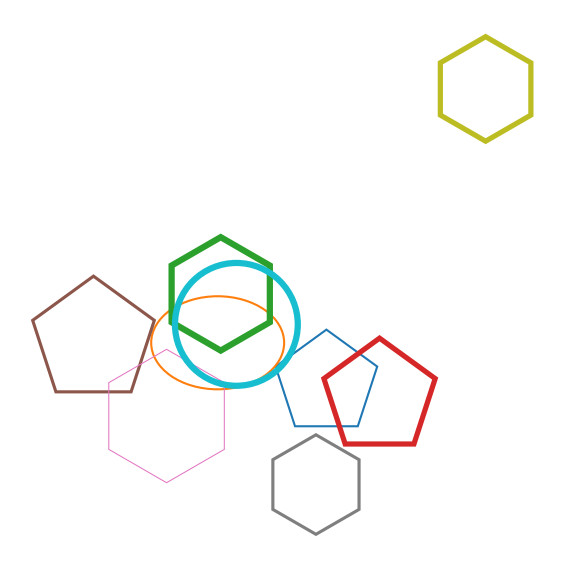[{"shape": "pentagon", "thickness": 1, "radius": 0.46, "center": [0.565, 0.336]}, {"shape": "oval", "thickness": 1, "radius": 0.58, "center": [0.377, 0.406]}, {"shape": "hexagon", "thickness": 3, "radius": 0.49, "center": [0.382, 0.49]}, {"shape": "pentagon", "thickness": 2.5, "radius": 0.51, "center": [0.657, 0.312]}, {"shape": "pentagon", "thickness": 1.5, "radius": 0.55, "center": [0.162, 0.41]}, {"shape": "hexagon", "thickness": 0.5, "radius": 0.58, "center": [0.288, 0.279]}, {"shape": "hexagon", "thickness": 1.5, "radius": 0.43, "center": [0.547, 0.16]}, {"shape": "hexagon", "thickness": 2.5, "radius": 0.45, "center": [0.841, 0.845]}, {"shape": "circle", "thickness": 3, "radius": 0.53, "center": [0.409, 0.437]}]